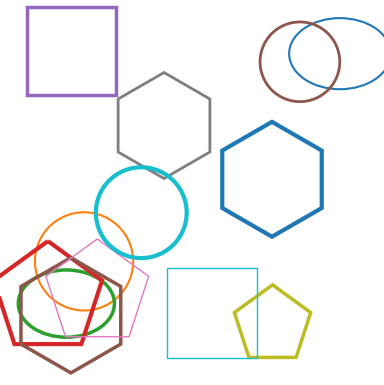[{"shape": "hexagon", "thickness": 3, "radius": 0.75, "center": [0.706, 0.534]}, {"shape": "oval", "thickness": 1.5, "radius": 0.66, "center": [0.883, 0.861]}, {"shape": "circle", "thickness": 1.5, "radius": 0.64, "center": [0.218, 0.321]}, {"shape": "oval", "thickness": 2.5, "radius": 0.62, "center": [0.172, 0.211]}, {"shape": "pentagon", "thickness": 3, "radius": 0.74, "center": [0.124, 0.226]}, {"shape": "square", "thickness": 2.5, "radius": 0.57, "center": [0.185, 0.868]}, {"shape": "circle", "thickness": 2, "radius": 0.52, "center": [0.779, 0.839]}, {"shape": "hexagon", "thickness": 2.5, "radius": 0.75, "center": [0.184, 0.181]}, {"shape": "pentagon", "thickness": 1, "radius": 0.7, "center": [0.253, 0.239]}, {"shape": "hexagon", "thickness": 2, "radius": 0.69, "center": [0.426, 0.674]}, {"shape": "pentagon", "thickness": 2.5, "radius": 0.52, "center": [0.708, 0.156]}, {"shape": "square", "thickness": 1, "radius": 0.58, "center": [0.55, 0.187]}, {"shape": "circle", "thickness": 3, "radius": 0.59, "center": [0.367, 0.448]}]